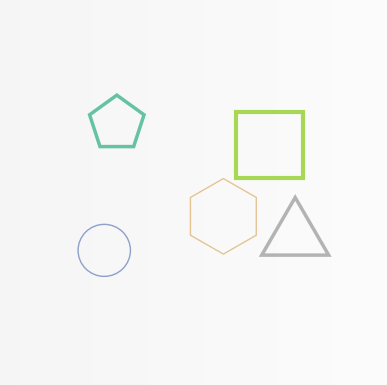[{"shape": "pentagon", "thickness": 2.5, "radius": 0.37, "center": [0.301, 0.679]}, {"shape": "circle", "thickness": 1, "radius": 0.34, "center": [0.269, 0.35]}, {"shape": "square", "thickness": 3, "radius": 0.43, "center": [0.696, 0.624]}, {"shape": "hexagon", "thickness": 1, "radius": 0.49, "center": [0.576, 0.438]}, {"shape": "triangle", "thickness": 2.5, "radius": 0.5, "center": [0.762, 0.387]}]